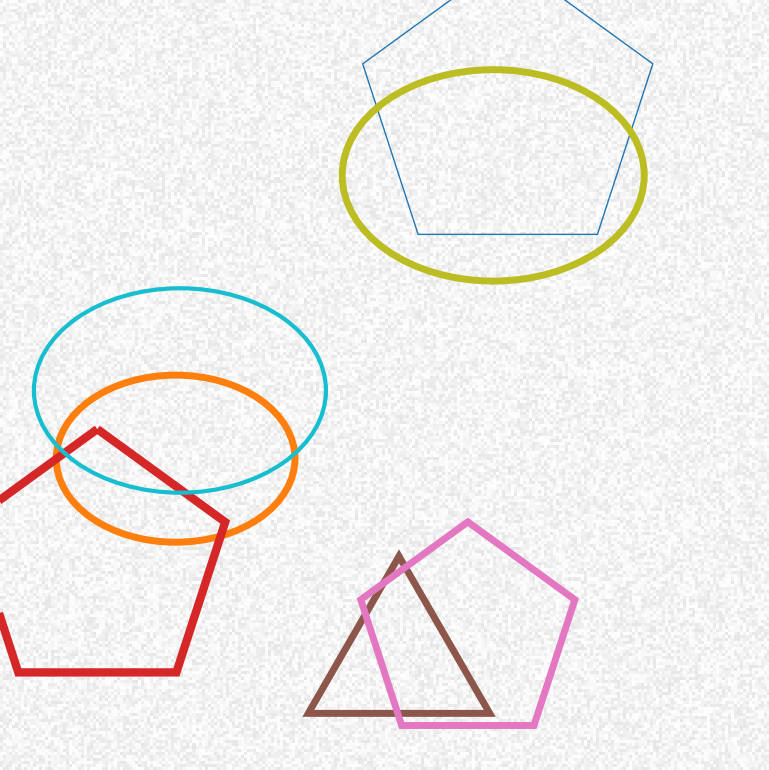[{"shape": "pentagon", "thickness": 0.5, "radius": 0.99, "center": [0.659, 0.856]}, {"shape": "oval", "thickness": 2.5, "radius": 0.78, "center": [0.228, 0.404]}, {"shape": "pentagon", "thickness": 3, "radius": 0.87, "center": [0.126, 0.268]}, {"shape": "triangle", "thickness": 2.5, "radius": 0.68, "center": [0.518, 0.142]}, {"shape": "pentagon", "thickness": 2.5, "radius": 0.73, "center": [0.608, 0.176]}, {"shape": "oval", "thickness": 2.5, "radius": 0.98, "center": [0.641, 0.772]}, {"shape": "oval", "thickness": 1.5, "radius": 0.95, "center": [0.234, 0.493]}]